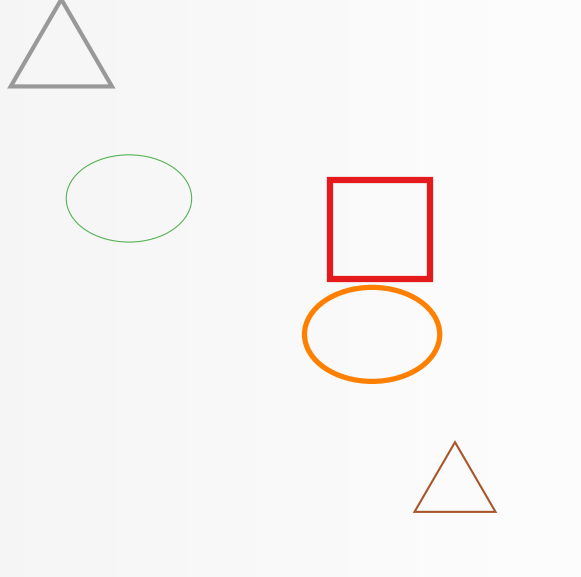[{"shape": "square", "thickness": 3, "radius": 0.43, "center": [0.654, 0.602]}, {"shape": "oval", "thickness": 0.5, "radius": 0.54, "center": [0.222, 0.655]}, {"shape": "oval", "thickness": 2.5, "radius": 0.58, "center": [0.64, 0.42]}, {"shape": "triangle", "thickness": 1, "radius": 0.4, "center": [0.783, 0.153]}, {"shape": "triangle", "thickness": 2, "radius": 0.5, "center": [0.106, 0.9]}]